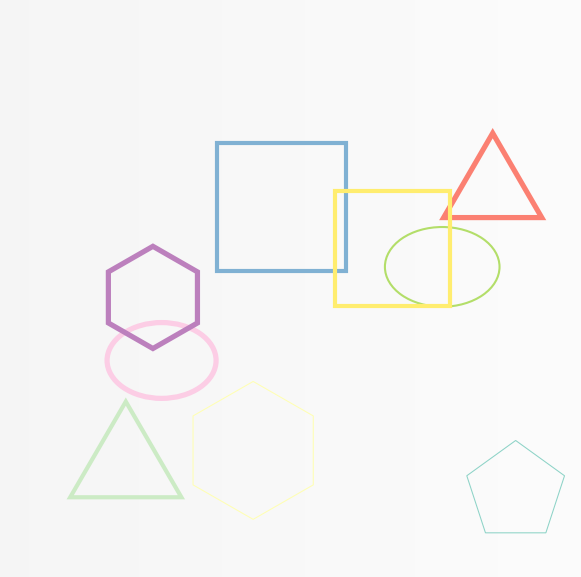[{"shape": "pentagon", "thickness": 0.5, "radius": 0.44, "center": [0.887, 0.148]}, {"shape": "hexagon", "thickness": 0.5, "radius": 0.6, "center": [0.436, 0.219]}, {"shape": "triangle", "thickness": 2.5, "radius": 0.49, "center": [0.848, 0.671]}, {"shape": "square", "thickness": 2, "radius": 0.56, "center": [0.484, 0.641]}, {"shape": "oval", "thickness": 1, "radius": 0.49, "center": [0.761, 0.537]}, {"shape": "oval", "thickness": 2.5, "radius": 0.47, "center": [0.278, 0.375]}, {"shape": "hexagon", "thickness": 2.5, "radius": 0.44, "center": [0.263, 0.484]}, {"shape": "triangle", "thickness": 2, "radius": 0.55, "center": [0.216, 0.193]}, {"shape": "square", "thickness": 2, "radius": 0.5, "center": [0.675, 0.568]}]